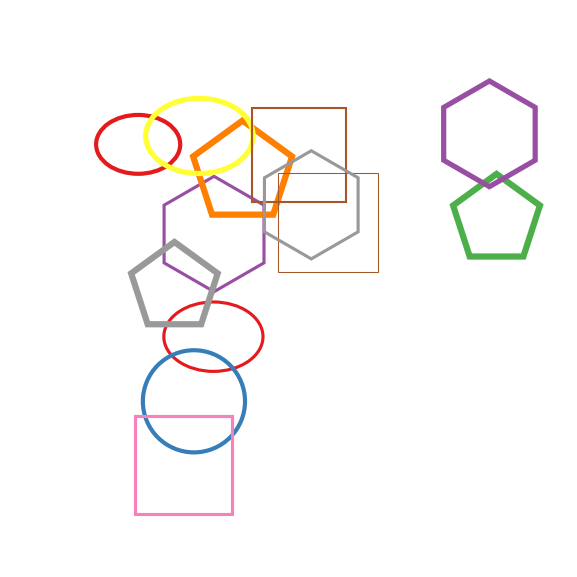[{"shape": "oval", "thickness": 1.5, "radius": 0.43, "center": [0.37, 0.416]}, {"shape": "oval", "thickness": 2, "radius": 0.36, "center": [0.239, 0.749]}, {"shape": "circle", "thickness": 2, "radius": 0.44, "center": [0.336, 0.304]}, {"shape": "pentagon", "thickness": 3, "radius": 0.4, "center": [0.86, 0.619]}, {"shape": "hexagon", "thickness": 1.5, "radius": 0.5, "center": [0.371, 0.594]}, {"shape": "hexagon", "thickness": 2.5, "radius": 0.46, "center": [0.848, 0.767]}, {"shape": "pentagon", "thickness": 3, "radius": 0.45, "center": [0.42, 0.7]}, {"shape": "oval", "thickness": 2.5, "radius": 0.46, "center": [0.345, 0.764]}, {"shape": "square", "thickness": 0.5, "radius": 0.43, "center": [0.568, 0.614]}, {"shape": "square", "thickness": 1, "radius": 0.41, "center": [0.518, 0.731]}, {"shape": "square", "thickness": 1.5, "radius": 0.42, "center": [0.318, 0.194]}, {"shape": "hexagon", "thickness": 1.5, "radius": 0.47, "center": [0.539, 0.644]}, {"shape": "pentagon", "thickness": 3, "radius": 0.39, "center": [0.302, 0.501]}]